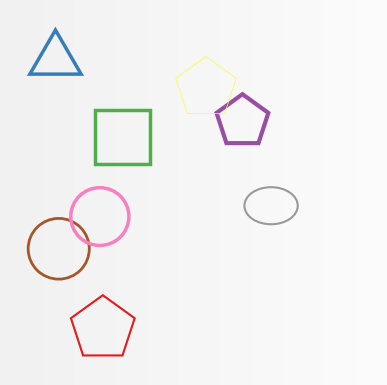[{"shape": "pentagon", "thickness": 1.5, "radius": 0.43, "center": [0.265, 0.147]}, {"shape": "triangle", "thickness": 2.5, "radius": 0.38, "center": [0.143, 0.846]}, {"shape": "square", "thickness": 2.5, "radius": 0.35, "center": [0.316, 0.645]}, {"shape": "pentagon", "thickness": 3, "radius": 0.35, "center": [0.626, 0.685]}, {"shape": "pentagon", "thickness": 0.5, "radius": 0.41, "center": [0.532, 0.771]}, {"shape": "circle", "thickness": 2, "radius": 0.39, "center": [0.152, 0.354]}, {"shape": "circle", "thickness": 2.5, "radius": 0.38, "center": [0.258, 0.438]}, {"shape": "oval", "thickness": 1.5, "radius": 0.34, "center": [0.7, 0.466]}]